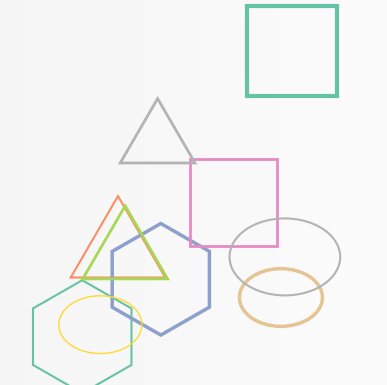[{"shape": "square", "thickness": 3, "radius": 0.58, "center": [0.753, 0.868]}, {"shape": "hexagon", "thickness": 1.5, "radius": 0.73, "center": [0.212, 0.125]}, {"shape": "triangle", "thickness": 1.5, "radius": 0.7, "center": [0.305, 0.35]}, {"shape": "hexagon", "thickness": 2.5, "radius": 0.72, "center": [0.415, 0.275]}, {"shape": "square", "thickness": 2, "radius": 0.56, "center": [0.602, 0.473]}, {"shape": "triangle", "thickness": 2, "radius": 0.63, "center": [0.323, 0.339]}, {"shape": "oval", "thickness": 1, "radius": 0.54, "center": [0.259, 0.157]}, {"shape": "oval", "thickness": 2.5, "radius": 0.54, "center": [0.725, 0.227]}, {"shape": "oval", "thickness": 1.5, "radius": 0.71, "center": [0.735, 0.333]}, {"shape": "triangle", "thickness": 2, "radius": 0.56, "center": [0.407, 0.632]}]